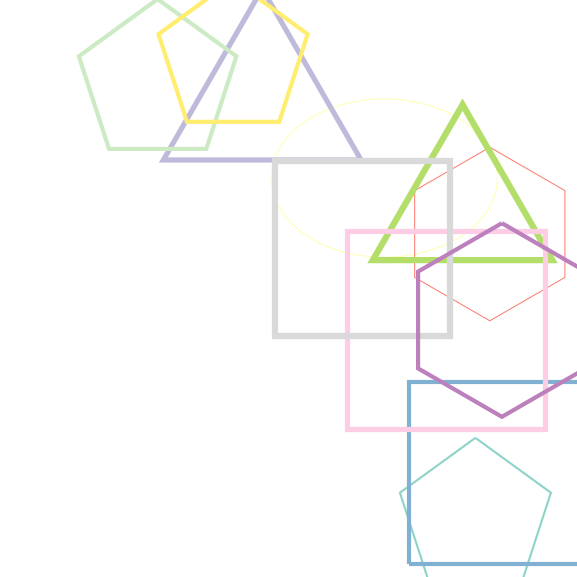[{"shape": "pentagon", "thickness": 1, "radius": 0.69, "center": [0.823, 0.104]}, {"shape": "oval", "thickness": 0.5, "radius": 0.98, "center": [0.665, 0.691]}, {"shape": "triangle", "thickness": 2.5, "radius": 0.99, "center": [0.454, 0.821]}, {"shape": "hexagon", "thickness": 0.5, "radius": 0.75, "center": [0.848, 0.594]}, {"shape": "square", "thickness": 2, "radius": 0.79, "center": [0.865, 0.18]}, {"shape": "triangle", "thickness": 3, "radius": 0.9, "center": [0.801, 0.638]}, {"shape": "square", "thickness": 2.5, "radius": 0.86, "center": [0.772, 0.428]}, {"shape": "square", "thickness": 3, "radius": 0.76, "center": [0.628, 0.569]}, {"shape": "hexagon", "thickness": 2, "radius": 0.84, "center": [0.869, 0.445]}, {"shape": "pentagon", "thickness": 2, "radius": 0.72, "center": [0.273, 0.857]}, {"shape": "pentagon", "thickness": 2, "radius": 0.68, "center": [0.404, 0.898]}]